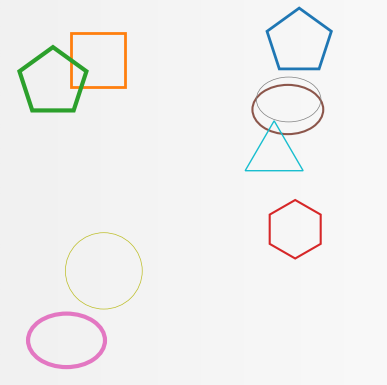[{"shape": "pentagon", "thickness": 2, "radius": 0.44, "center": [0.772, 0.892]}, {"shape": "square", "thickness": 2, "radius": 0.35, "center": [0.252, 0.844]}, {"shape": "pentagon", "thickness": 3, "radius": 0.45, "center": [0.137, 0.787]}, {"shape": "hexagon", "thickness": 1.5, "radius": 0.38, "center": [0.762, 0.405]}, {"shape": "oval", "thickness": 1.5, "radius": 0.46, "center": [0.743, 0.716]}, {"shape": "oval", "thickness": 3, "radius": 0.5, "center": [0.172, 0.116]}, {"shape": "oval", "thickness": 0.5, "radius": 0.42, "center": [0.745, 0.742]}, {"shape": "circle", "thickness": 0.5, "radius": 0.5, "center": [0.268, 0.296]}, {"shape": "triangle", "thickness": 1, "radius": 0.43, "center": [0.707, 0.6]}]